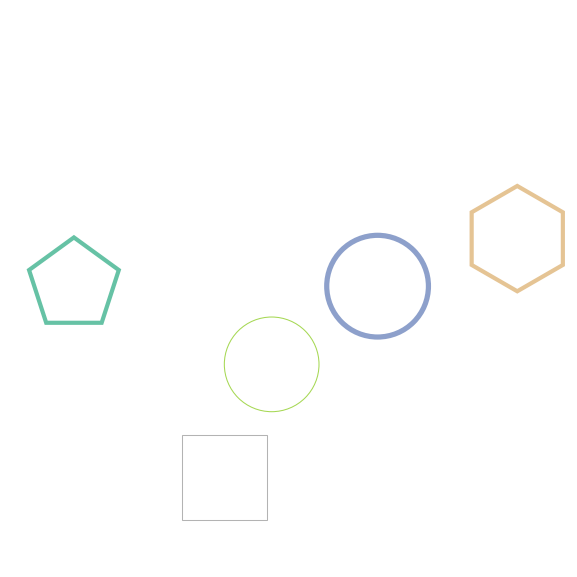[{"shape": "pentagon", "thickness": 2, "radius": 0.41, "center": [0.128, 0.506]}, {"shape": "circle", "thickness": 2.5, "radius": 0.44, "center": [0.654, 0.504]}, {"shape": "circle", "thickness": 0.5, "radius": 0.41, "center": [0.47, 0.368]}, {"shape": "hexagon", "thickness": 2, "radius": 0.46, "center": [0.896, 0.586]}, {"shape": "square", "thickness": 0.5, "radius": 0.37, "center": [0.389, 0.172]}]